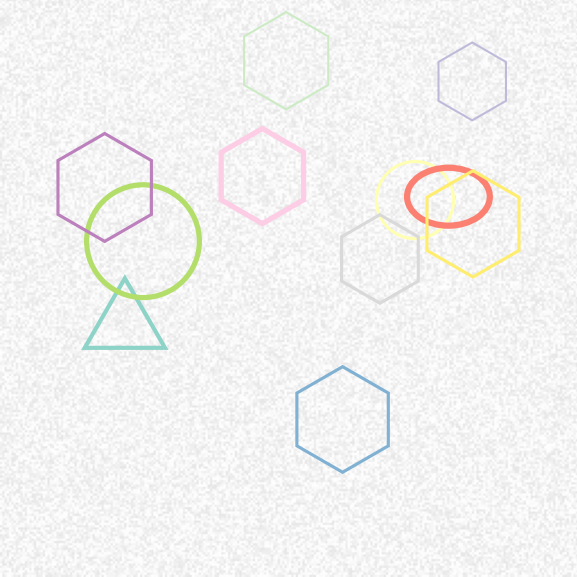[{"shape": "triangle", "thickness": 2, "radius": 0.4, "center": [0.216, 0.437]}, {"shape": "circle", "thickness": 1.5, "radius": 0.33, "center": [0.719, 0.653]}, {"shape": "hexagon", "thickness": 1, "radius": 0.34, "center": [0.818, 0.858]}, {"shape": "oval", "thickness": 3, "radius": 0.36, "center": [0.777, 0.659]}, {"shape": "hexagon", "thickness": 1.5, "radius": 0.46, "center": [0.593, 0.273]}, {"shape": "circle", "thickness": 2.5, "radius": 0.49, "center": [0.248, 0.582]}, {"shape": "hexagon", "thickness": 2.5, "radius": 0.41, "center": [0.454, 0.694]}, {"shape": "hexagon", "thickness": 1.5, "radius": 0.38, "center": [0.658, 0.551]}, {"shape": "hexagon", "thickness": 1.5, "radius": 0.47, "center": [0.181, 0.675]}, {"shape": "hexagon", "thickness": 1, "radius": 0.42, "center": [0.496, 0.894]}, {"shape": "hexagon", "thickness": 1.5, "radius": 0.46, "center": [0.819, 0.611]}]